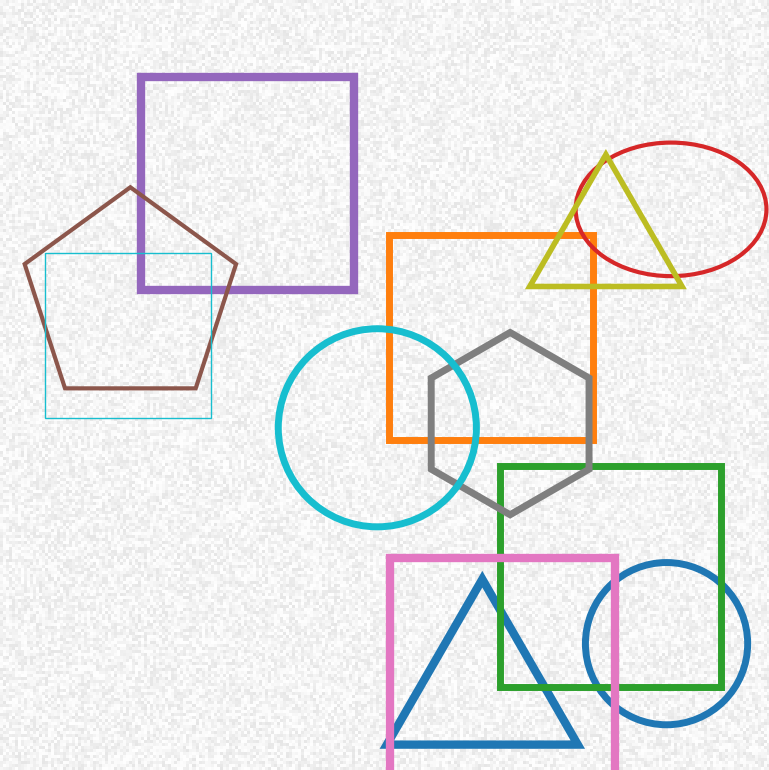[{"shape": "circle", "thickness": 2.5, "radius": 0.53, "center": [0.866, 0.164]}, {"shape": "triangle", "thickness": 3, "radius": 0.72, "center": [0.626, 0.105]}, {"shape": "square", "thickness": 2.5, "radius": 0.66, "center": [0.637, 0.561]}, {"shape": "square", "thickness": 2.5, "radius": 0.72, "center": [0.792, 0.252]}, {"shape": "oval", "thickness": 1.5, "radius": 0.62, "center": [0.871, 0.728]}, {"shape": "square", "thickness": 3, "radius": 0.69, "center": [0.321, 0.762]}, {"shape": "pentagon", "thickness": 1.5, "radius": 0.72, "center": [0.169, 0.612]}, {"shape": "square", "thickness": 3, "radius": 0.73, "center": [0.652, 0.129]}, {"shape": "hexagon", "thickness": 2.5, "radius": 0.59, "center": [0.662, 0.45]}, {"shape": "triangle", "thickness": 2, "radius": 0.57, "center": [0.787, 0.685]}, {"shape": "square", "thickness": 0.5, "radius": 0.54, "center": [0.166, 0.564]}, {"shape": "circle", "thickness": 2.5, "radius": 0.64, "center": [0.49, 0.444]}]